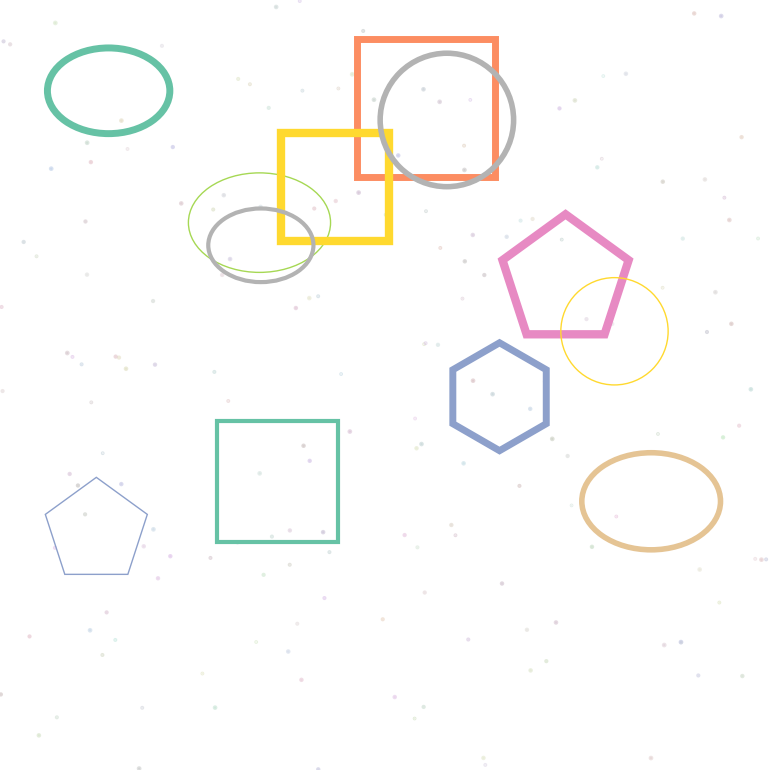[{"shape": "square", "thickness": 1.5, "radius": 0.39, "center": [0.36, 0.375]}, {"shape": "oval", "thickness": 2.5, "radius": 0.4, "center": [0.141, 0.882]}, {"shape": "square", "thickness": 2.5, "radius": 0.45, "center": [0.554, 0.86]}, {"shape": "pentagon", "thickness": 0.5, "radius": 0.35, "center": [0.125, 0.31]}, {"shape": "hexagon", "thickness": 2.5, "radius": 0.35, "center": [0.649, 0.485]}, {"shape": "pentagon", "thickness": 3, "radius": 0.43, "center": [0.734, 0.636]}, {"shape": "oval", "thickness": 0.5, "radius": 0.46, "center": [0.337, 0.711]}, {"shape": "square", "thickness": 3, "radius": 0.35, "center": [0.435, 0.757]}, {"shape": "circle", "thickness": 0.5, "radius": 0.35, "center": [0.798, 0.57]}, {"shape": "oval", "thickness": 2, "radius": 0.45, "center": [0.846, 0.349]}, {"shape": "circle", "thickness": 2, "radius": 0.43, "center": [0.58, 0.844]}, {"shape": "oval", "thickness": 1.5, "radius": 0.34, "center": [0.339, 0.681]}]